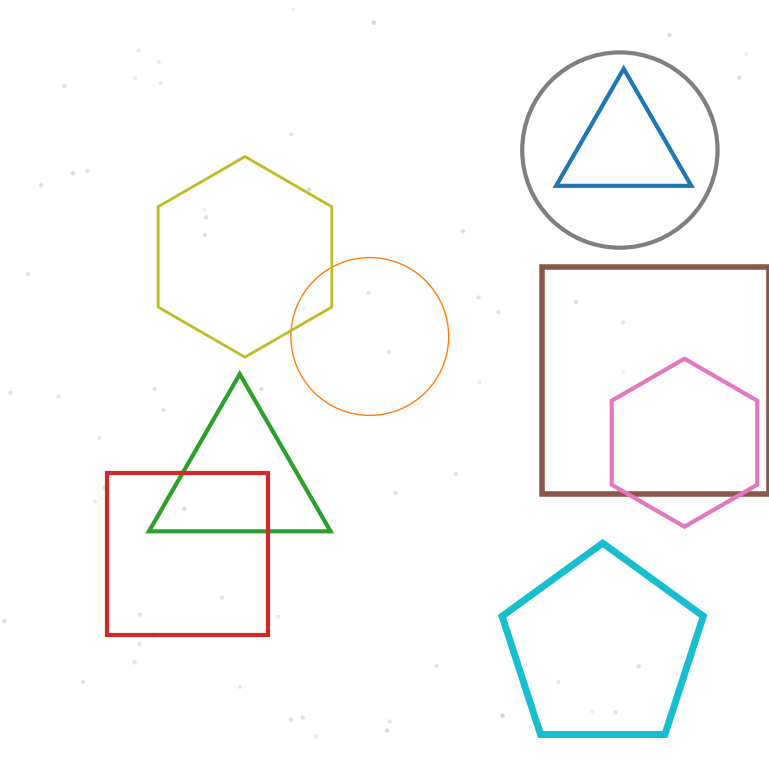[{"shape": "triangle", "thickness": 1.5, "radius": 0.51, "center": [0.81, 0.809]}, {"shape": "circle", "thickness": 0.5, "radius": 0.51, "center": [0.48, 0.563]}, {"shape": "triangle", "thickness": 1.5, "radius": 0.68, "center": [0.311, 0.378]}, {"shape": "square", "thickness": 1.5, "radius": 0.53, "center": [0.243, 0.28]}, {"shape": "square", "thickness": 2, "radius": 0.74, "center": [0.851, 0.506]}, {"shape": "hexagon", "thickness": 1.5, "radius": 0.55, "center": [0.889, 0.425]}, {"shape": "circle", "thickness": 1.5, "radius": 0.63, "center": [0.805, 0.805]}, {"shape": "hexagon", "thickness": 1, "radius": 0.65, "center": [0.318, 0.666]}, {"shape": "pentagon", "thickness": 2.5, "radius": 0.69, "center": [0.783, 0.157]}]